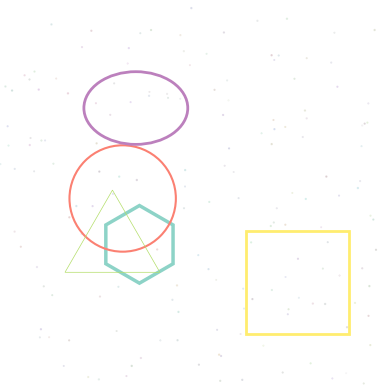[{"shape": "hexagon", "thickness": 2.5, "radius": 0.5, "center": [0.362, 0.365]}, {"shape": "circle", "thickness": 1.5, "radius": 0.69, "center": [0.319, 0.484]}, {"shape": "triangle", "thickness": 0.5, "radius": 0.71, "center": [0.292, 0.364]}, {"shape": "oval", "thickness": 2, "radius": 0.67, "center": [0.353, 0.719]}, {"shape": "square", "thickness": 2, "radius": 0.67, "center": [0.772, 0.267]}]